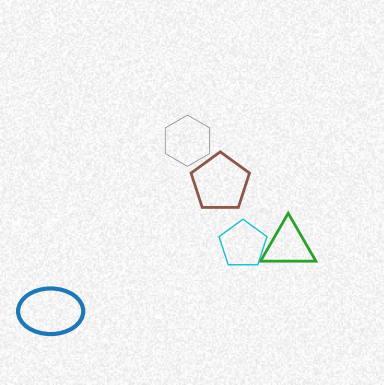[{"shape": "oval", "thickness": 3, "radius": 0.42, "center": [0.132, 0.192]}, {"shape": "triangle", "thickness": 2, "radius": 0.42, "center": [0.749, 0.363]}, {"shape": "pentagon", "thickness": 2, "radius": 0.4, "center": [0.572, 0.526]}, {"shape": "hexagon", "thickness": 0.5, "radius": 0.33, "center": [0.487, 0.635]}, {"shape": "pentagon", "thickness": 1, "radius": 0.33, "center": [0.631, 0.365]}]